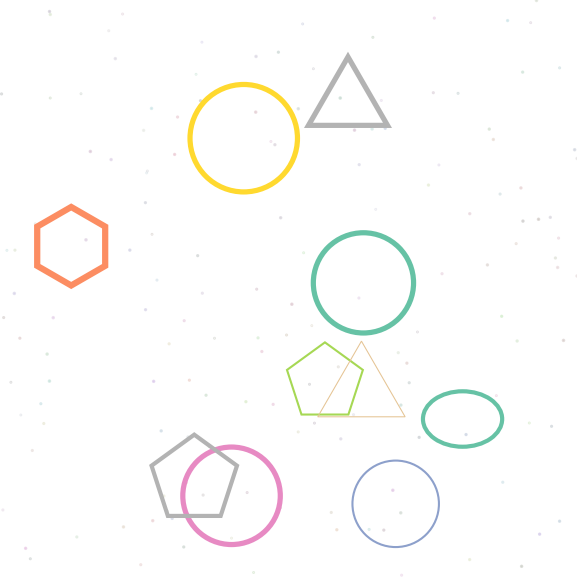[{"shape": "oval", "thickness": 2, "radius": 0.34, "center": [0.801, 0.274]}, {"shape": "circle", "thickness": 2.5, "radius": 0.43, "center": [0.629, 0.509]}, {"shape": "hexagon", "thickness": 3, "radius": 0.34, "center": [0.123, 0.573]}, {"shape": "circle", "thickness": 1, "radius": 0.37, "center": [0.685, 0.127]}, {"shape": "circle", "thickness": 2.5, "radius": 0.42, "center": [0.401, 0.141]}, {"shape": "pentagon", "thickness": 1, "radius": 0.35, "center": [0.563, 0.337]}, {"shape": "circle", "thickness": 2.5, "radius": 0.47, "center": [0.422, 0.76]}, {"shape": "triangle", "thickness": 0.5, "radius": 0.44, "center": [0.626, 0.321]}, {"shape": "pentagon", "thickness": 2, "radius": 0.39, "center": [0.336, 0.169]}, {"shape": "triangle", "thickness": 2.5, "radius": 0.39, "center": [0.603, 0.822]}]